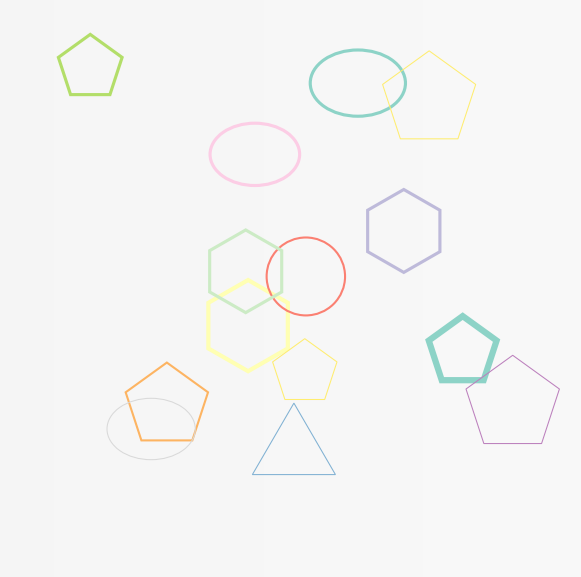[{"shape": "oval", "thickness": 1.5, "radius": 0.41, "center": [0.616, 0.855]}, {"shape": "pentagon", "thickness": 3, "radius": 0.31, "center": [0.796, 0.39]}, {"shape": "hexagon", "thickness": 2, "radius": 0.39, "center": [0.427, 0.435]}, {"shape": "hexagon", "thickness": 1.5, "radius": 0.36, "center": [0.695, 0.599]}, {"shape": "circle", "thickness": 1, "radius": 0.34, "center": [0.526, 0.52]}, {"shape": "triangle", "thickness": 0.5, "radius": 0.41, "center": [0.506, 0.219]}, {"shape": "pentagon", "thickness": 1, "radius": 0.37, "center": [0.287, 0.297]}, {"shape": "pentagon", "thickness": 1.5, "radius": 0.29, "center": [0.155, 0.882]}, {"shape": "oval", "thickness": 1.5, "radius": 0.39, "center": [0.438, 0.732]}, {"shape": "oval", "thickness": 0.5, "radius": 0.38, "center": [0.26, 0.256]}, {"shape": "pentagon", "thickness": 0.5, "radius": 0.42, "center": [0.882, 0.299]}, {"shape": "hexagon", "thickness": 1.5, "radius": 0.36, "center": [0.423, 0.529]}, {"shape": "pentagon", "thickness": 0.5, "radius": 0.29, "center": [0.524, 0.354]}, {"shape": "pentagon", "thickness": 0.5, "radius": 0.42, "center": [0.738, 0.827]}]